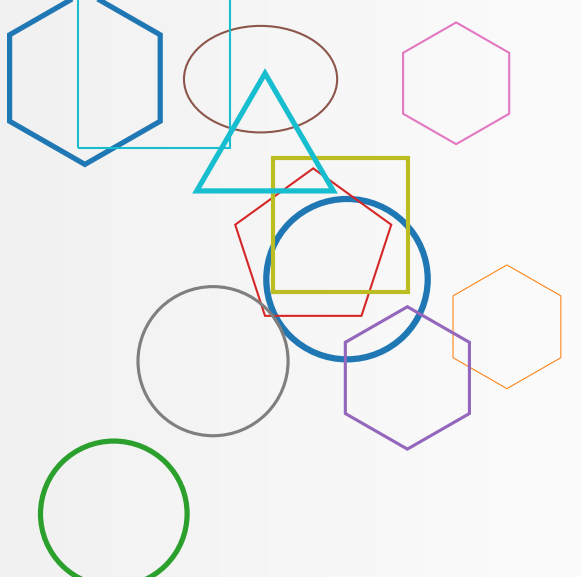[{"shape": "circle", "thickness": 3, "radius": 0.69, "center": [0.597, 0.516]}, {"shape": "hexagon", "thickness": 2.5, "radius": 0.75, "center": [0.146, 0.864]}, {"shape": "hexagon", "thickness": 0.5, "radius": 0.54, "center": [0.872, 0.433]}, {"shape": "circle", "thickness": 2.5, "radius": 0.63, "center": [0.196, 0.109]}, {"shape": "pentagon", "thickness": 1, "radius": 0.71, "center": [0.539, 0.566]}, {"shape": "hexagon", "thickness": 1.5, "radius": 0.62, "center": [0.701, 0.345]}, {"shape": "oval", "thickness": 1, "radius": 0.66, "center": [0.448, 0.862]}, {"shape": "hexagon", "thickness": 1, "radius": 0.53, "center": [0.785, 0.855]}, {"shape": "circle", "thickness": 1.5, "radius": 0.65, "center": [0.367, 0.374]}, {"shape": "square", "thickness": 2, "radius": 0.58, "center": [0.585, 0.609]}, {"shape": "square", "thickness": 1, "radius": 0.66, "center": [0.265, 0.873]}, {"shape": "triangle", "thickness": 2.5, "radius": 0.68, "center": [0.456, 0.736]}]